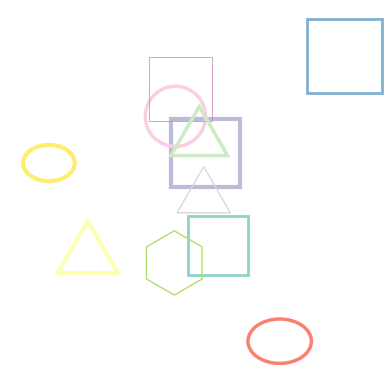[{"shape": "square", "thickness": 2, "radius": 0.39, "center": [0.566, 0.363]}, {"shape": "triangle", "thickness": 3, "radius": 0.45, "center": [0.228, 0.336]}, {"shape": "square", "thickness": 3, "radius": 0.45, "center": [0.533, 0.603]}, {"shape": "oval", "thickness": 2.5, "radius": 0.41, "center": [0.726, 0.114]}, {"shape": "square", "thickness": 2, "radius": 0.48, "center": [0.895, 0.854]}, {"shape": "hexagon", "thickness": 1, "radius": 0.42, "center": [0.453, 0.317]}, {"shape": "circle", "thickness": 2.5, "radius": 0.39, "center": [0.456, 0.698]}, {"shape": "triangle", "thickness": 1, "radius": 0.4, "center": [0.529, 0.487]}, {"shape": "square", "thickness": 0.5, "radius": 0.41, "center": [0.469, 0.768]}, {"shape": "triangle", "thickness": 2.5, "radius": 0.42, "center": [0.518, 0.638]}, {"shape": "oval", "thickness": 3, "radius": 0.34, "center": [0.127, 0.577]}]